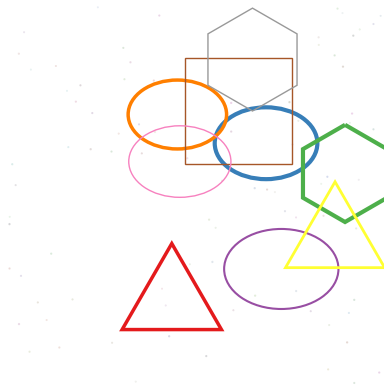[{"shape": "triangle", "thickness": 2.5, "radius": 0.74, "center": [0.446, 0.218]}, {"shape": "oval", "thickness": 3, "radius": 0.67, "center": [0.691, 0.628]}, {"shape": "hexagon", "thickness": 3, "radius": 0.63, "center": [0.896, 0.55]}, {"shape": "oval", "thickness": 1.5, "radius": 0.74, "center": [0.731, 0.301]}, {"shape": "oval", "thickness": 2.5, "radius": 0.64, "center": [0.461, 0.703]}, {"shape": "triangle", "thickness": 2, "radius": 0.74, "center": [0.87, 0.379]}, {"shape": "square", "thickness": 1, "radius": 0.69, "center": [0.619, 0.712]}, {"shape": "oval", "thickness": 1, "radius": 0.66, "center": [0.467, 0.58]}, {"shape": "hexagon", "thickness": 1, "radius": 0.67, "center": [0.656, 0.845]}]